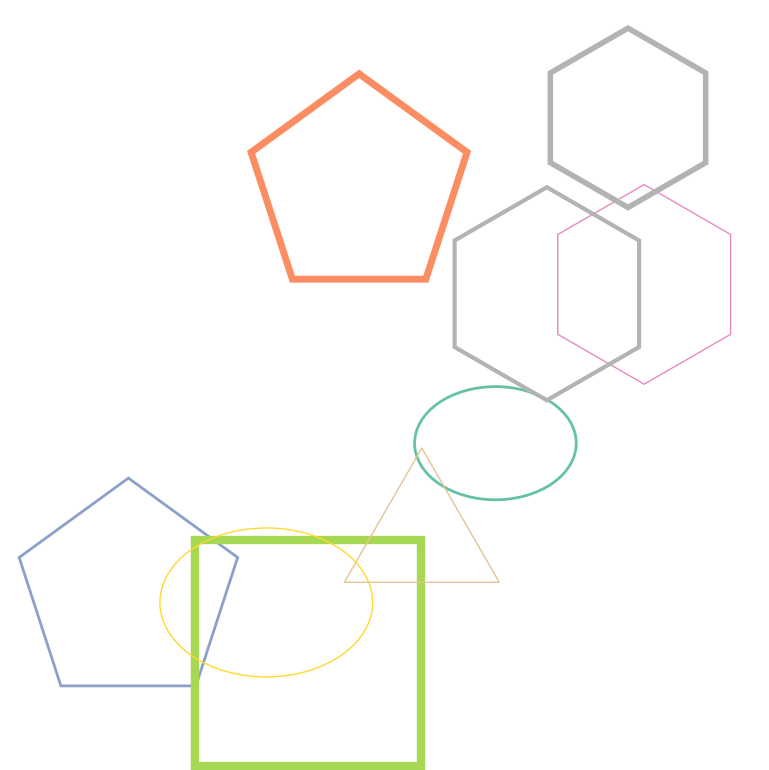[{"shape": "oval", "thickness": 1, "radius": 0.52, "center": [0.643, 0.424]}, {"shape": "pentagon", "thickness": 2.5, "radius": 0.74, "center": [0.466, 0.757]}, {"shape": "pentagon", "thickness": 1, "radius": 0.75, "center": [0.167, 0.23]}, {"shape": "hexagon", "thickness": 0.5, "radius": 0.65, "center": [0.837, 0.631]}, {"shape": "square", "thickness": 3, "radius": 0.73, "center": [0.4, 0.152]}, {"shape": "oval", "thickness": 0.5, "radius": 0.69, "center": [0.346, 0.218]}, {"shape": "triangle", "thickness": 0.5, "radius": 0.58, "center": [0.548, 0.302]}, {"shape": "hexagon", "thickness": 2, "radius": 0.58, "center": [0.816, 0.847]}, {"shape": "hexagon", "thickness": 1.5, "radius": 0.69, "center": [0.71, 0.618]}]